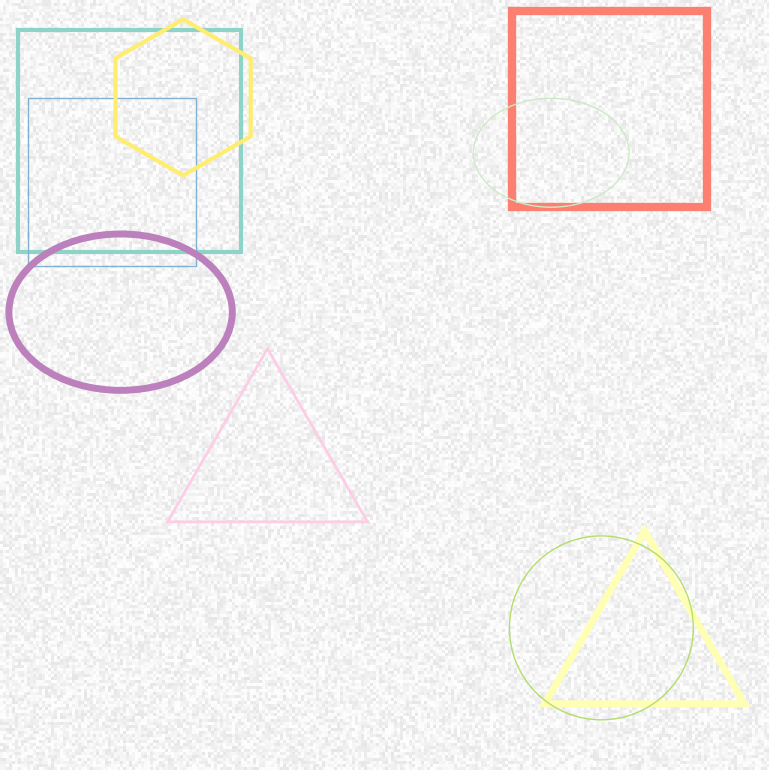[{"shape": "square", "thickness": 1.5, "radius": 0.72, "center": [0.168, 0.817]}, {"shape": "triangle", "thickness": 2.5, "radius": 0.75, "center": [0.837, 0.161]}, {"shape": "square", "thickness": 3, "radius": 0.64, "center": [0.792, 0.859]}, {"shape": "square", "thickness": 0.5, "radius": 0.55, "center": [0.145, 0.764]}, {"shape": "circle", "thickness": 0.5, "radius": 0.6, "center": [0.781, 0.185]}, {"shape": "triangle", "thickness": 1, "radius": 0.75, "center": [0.347, 0.397]}, {"shape": "oval", "thickness": 2.5, "radius": 0.73, "center": [0.157, 0.595]}, {"shape": "oval", "thickness": 0.5, "radius": 0.51, "center": [0.716, 0.802]}, {"shape": "hexagon", "thickness": 1.5, "radius": 0.51, "center": [0.238, 0.874]}]